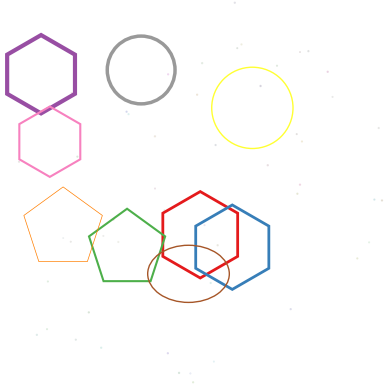[{"shape": "hexagon", "thickness": 2, "radius": 0.56, "center": [0.52, 0.39]}, {"shape": "hexagon", "thickness": 2, "radius": 0.55, "center": [0.603, 0.358]}, {"shape": "pentagon", "thickness": 1.5, "radius": 0.52, "center": [0.33, 0.354]}, {"shape": "hexagon", "thickness": 3, "radius": 0.51, "center": [0.107, 0.807]}, {"shape": "pentagon", "thickness": 0.5, "radius": 0.54, "center": [0.164, 0.407]}, {"shape": "circle", "thickness": 1, "radius": 0.53, "center": [0.655, 0.72]}, {"shape": "oval", "thickness": 1, "radius": 0.53, "center": [0.49, 0.289]}, {"shape": "hexagon", "thickness": 1.5, "radius": 0.46, "center": [0.129, 0.632]}, {"shape": "circle", "thickness": 2.5, "radius": 0.44, "center": [0.367, 0.818]}]